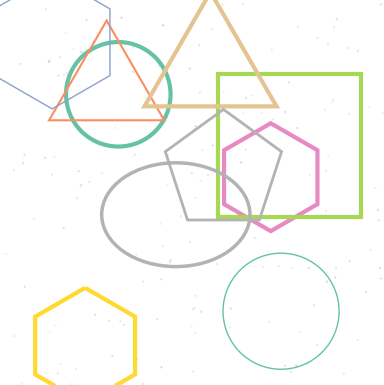[{"shape": "circle", "thickness": 1, "radius": 0.75, "center": [0.73, 0.192]}, {"shape": "circle", "thickness": 3, "radius": 0.68, "center": [0.307, 0.755]}, {"shape": "triangle", "thickness": 1.5, "radius": 0.86, "center": [0.277, 0.774]}, {"shape": "hexagon", "thickness": 1, "radius": 0.87, "center": [0.136, 0.89]}, {"shape": "hexagon", "thickness": 3, "radius": 0.7, "center": [0.703, 0.54]}, {"shape": "square", "thickness": 3, "radius": 0.93, "center": [0.751, 0.622]}, {"shape": "hexagon", "thickness": 3, "radius": 0.75, "center": [0.221, 0.103]}, {"shape": "triangle", "thickness": 3, "radius": 0.99, "center": [0.547, 0.823]}, {"shape": "oval", "thickness": 2.5, "radius": 0.96, "center": [0.457, 0.442]}, {"shape": "pentagon", "thickness": 2, "radius": 0.79, "center": [0.58, 0.557]}]